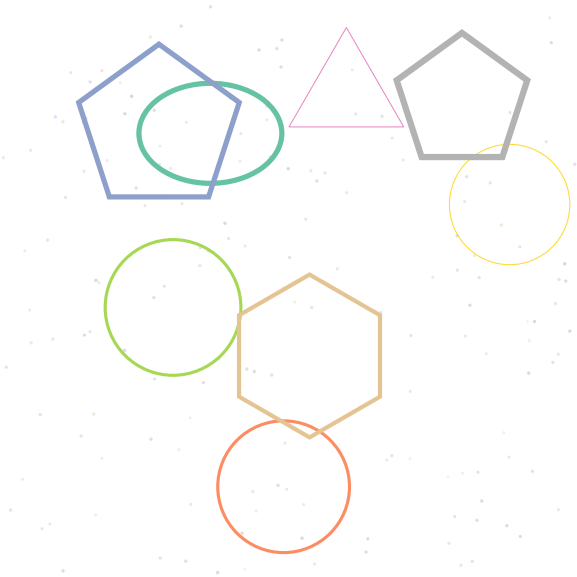[{"shape": "oval", "thickness": 2.5, "radius": 0.62, "center": [0.364, 0.768]}, {"shape": "circle", "thickness": 1.5, "radius": 0.57, "center": [0.491, 0.156]}, {"shape": "pentagon", "thickness": 2.5, "radius": 0.73, "center": [0.275, 0.776]}, {"shape": "triangle", "thickness": 0.5, "radius": 0.57, "center": [0.6, 0.837]}, {"shape": "circle", "thickness": 1.5, "radius": 0.59, "center": [0.3, 0.467]}, {"shape": "circle", "thickness": 0.5, "radius": 0.52, "center": [0.882, 0.645]}, {"shape": "hexagon", "thickness": 2, "radius": 0.7, "center": [0.536, 0.383]}, {"shape": "pentagon", "thickness": 3, "radius": 0.59, "center": [0.8, 0.823]}]